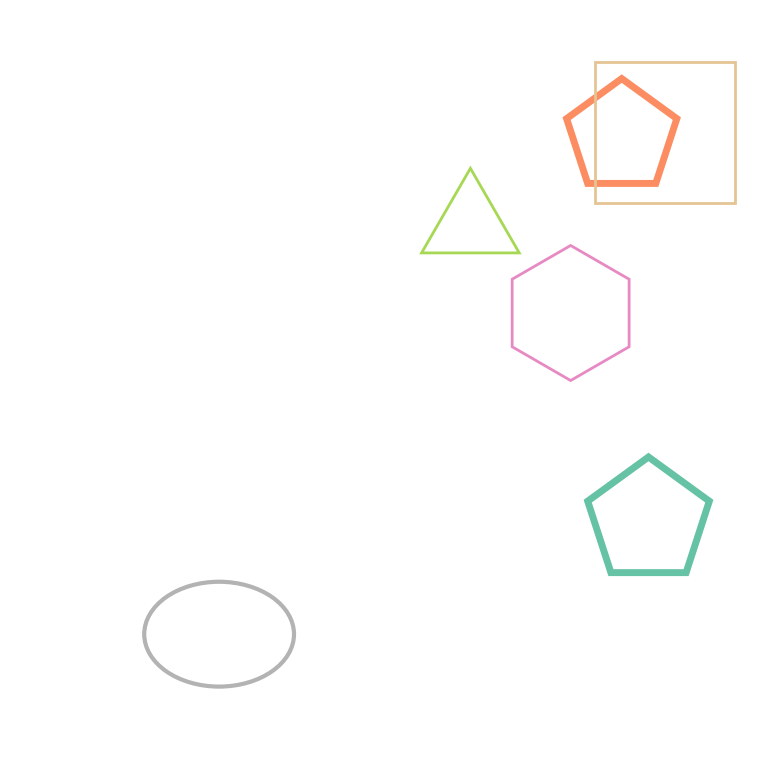[{"shape": "pentagon", "thickness": 2.5, "radius": 0.42, "center": [0.842, 0.323]}, {"shape": "pentagon", "thickness": 2.5, "radius": 0.38, "center": [0.807, 0.823]}, {"shape": "hexagon", "thickness": 1, "radius": 0.44, "center": [0.741, 0.594]}, {"shape": "triangle", "thickness": 1, "radius": 0.37, "center": [0.611, 0.708]}, {"shape": "square", "thickness": 1, "radius": 0.45, "center": [0.864, 0.828]}, {"shape": "oval", "thickness": 1.5, "radius": 0.49, "center": [0.285, 0.176]}]